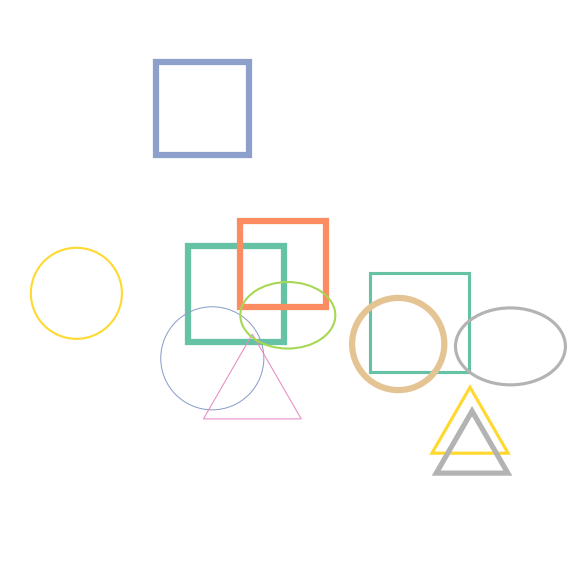[{"shape": "square", "thickness": 1.5, "radius": 0.43, "center": [0.727, 0.441]}, {"shape": "square", "thickness": 3, "radius": 0.42, "center": [0.408, 0.49]}, {"shape": "square", "thickness": 3, "radius": 0.37, "center": [0.49, 0.541]}, {"shape": "square", "thickness": 3, "radius": 0.4, "center": [0.35, 0.812]}, {"shape": "circle", "thickness": 0.5, "radius": 0.45, "center": [0.368, 0.379]}, {"shape": "triangle", "thickness": 0.5, "radius": 0.49, "center": [0.437, 0.323]}, {"shape": "oval", "thickness": 1, "radius": 0.41, "center": [0.498, 0.453]}, {"shape": "triangle", "thickness": 1.5, "radius": 0.38, "center": [0.814, 0.252]}, {"shape": "circle", "thickness": 1, "radius": 0.39, "center": [0.132, 0.491]}, {"shape": "circle", "thickness": 3, "radius": 0.4, "center": [0.69, 0.403]}, {"shape": "oval", "thickness": 1.5, "radius": 0.48, "center": [0.884, 0.399]}, {"shape": "triangle", "thickness": 2.5, "radius": 0.36, "center": [0.817, 0.216]}]